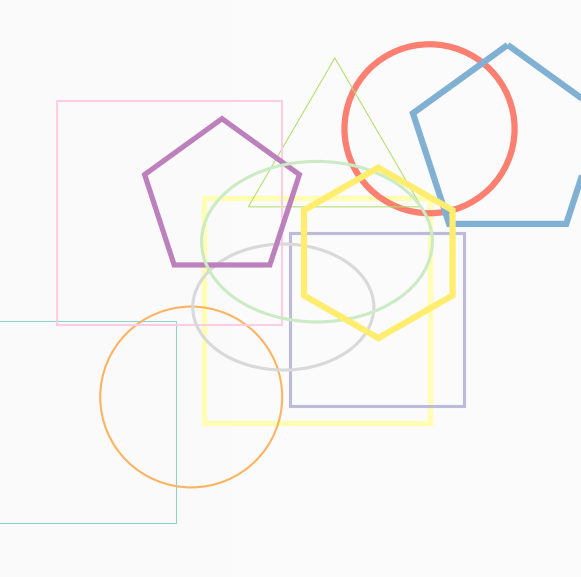[{"shape": "square", "thickness": 0.5, "radius": 0.88, "center": [0.128, 0.269]}, {"shape": "square", "thickness": 2.5, "radius": 0.97, "center": [0.546, 0.461]}, {"shape": "square", "thickness": 1.5, "radius": 0.75, "center": [0.649, 0.446]}, {"shape": "circle", "thickness": 3, "radius": 0.73, "center": [0.739, 0.776]}, {"shape": "pentagon", "thickness": 3, "radius": 0.86, "center": [0.873, 0.75]}, {"shape": "circle", "thickness": 1, "radius": 0.78, "center": [0.329, 0.312]}, {"shape": "triangle", "thickness": 0.5, "radius": 0.86, "center": [0.576, 0.727]}, {"shape": "square", "thickness": 1, "radius": 0.97, "center": [0.292, 0.63]}, {"shape": "oval", "thickness": 1.5, "radius": 0.78, "center": [0.487, 0.467]}, {"shape": "pentagon", "thickness": 2.5, "radius": 0.7, "center": [0.382, 0.654]}, {"shape": "oval", "thickness": 1.5, "radius": 0.99, "center": [0.545, 0.581]}, {"shape": "hexagon", "thickness": 3, "radius": 0.74, "center": [0.651, 0.561]}]